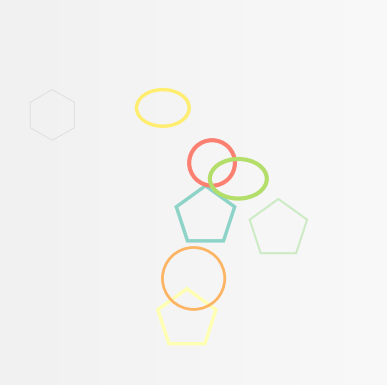[{"shape": "pentagon", "thickness": 2.5, "radius": 0.4, "center": [0.53, 0.438]}, {"shape": "pentagon", "thickness": 2.5, "radius": 0.39, "center": [0.482, 0.171]}, {"shape": "circle", "thickness": 3, "radius": 0.3, "center": [0.547, 0.577]}, {"shape": "circle", "thickness": 2, "radius": 0.4, "center": [0.5, 0.277]}, {"shape": "oval", "thickness": 3, "radius": 0.37, "center": [0.615, 0.536]}, {"shape": "hexagon", "thickness": 0.5, "radius": 0.33, "center": [0.135, 0.701]}, {"shape": "pentagon", "thickness": 1.5, "radius": 0.39, "center": [0.718, 0.405]}, {"shape": "oval", "thickness": 2.5, "radius": 0.34, "center": [0.42, 0.72]}]